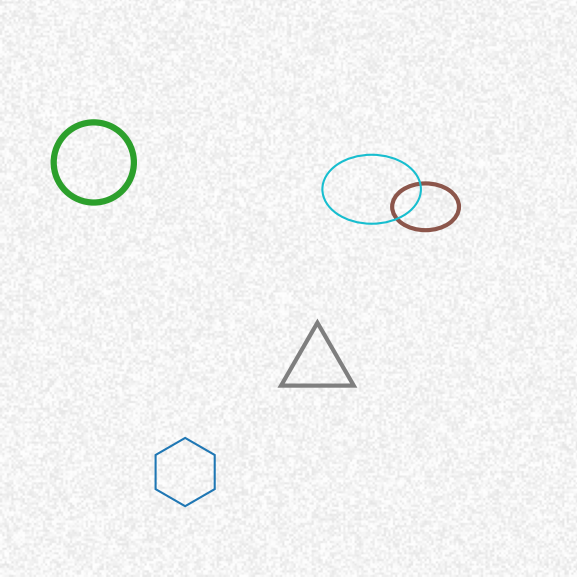[{"shape": "hexagon", "thickness": 1, "radius": 0.3, "center": [0.321, 0.182]}, {"shape": "circle", "thickness": 3, "radius": 0.35, "center": [0.162, 0.718]}, {"shape": "oval", "thickness": 2, "radius": 0.29, "center": [0.737, 0.641]}, {"shape": "triangle", "thickness": 2, "radius": 0.36, "center": [0.55, 0.368]}, {"shape": "oval", "thickness": 1, "radius": 0.43, "center": [0.644, 0.671]}]